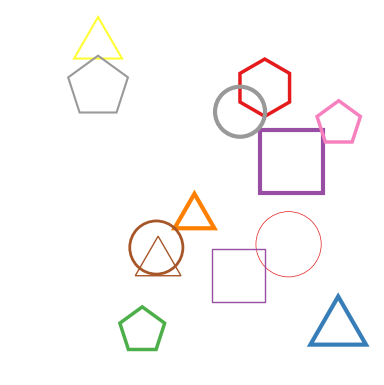[{"shape": "circle", "thickness": 0.5, "radius": 0.42, "center": [0.75, 0.366]}, {"shape": "hexagon", "thickness": 2.5, "radius": 0.37, "center": [0.688, 0.772]}, {"shape": "triangle", "thickness": 3, "radius": 0.42, "center": [0.878, 0.147]}, {"shape": "pentagon", "thickness": 2.5, "radius": 0.31, "center": [0.37, 0.142]}, {"shape": "square", "thickness": 3, "radius": 0.41, "center": [0.757, 0.58]}, {"shape": "square", "thickness": 1, "radius": 0.35, "center": [0.62, 0.285]}, {"shape": "triangle", "thickness": 3, "radius": 0.3, "center": [0.505, 0.437]}, {"shape": "triangle", "thickness": 1.5, "radius": 0.36, "center": [0.255, 0.884]}, {"shape": "circle", "thickness": 2, "radius": 0.35, "center": [0.406, 0.357]}, {"shape": "triangle", "thickness": 1, "radius": 0.34, "center": [0.411, 0.318]}, {"shape": "pentagon", "thickness": 2.5, "radius": 0.3, "center": [0.88, 0.679]}, {"shape": "circle", "thickness": 3, "radius": 0.32, "center": [0.623, 0.71]}, {"shape": "pentagon", "thickness": 1.5, "radius": 0.41, "center": [0.255, 0.774]}]